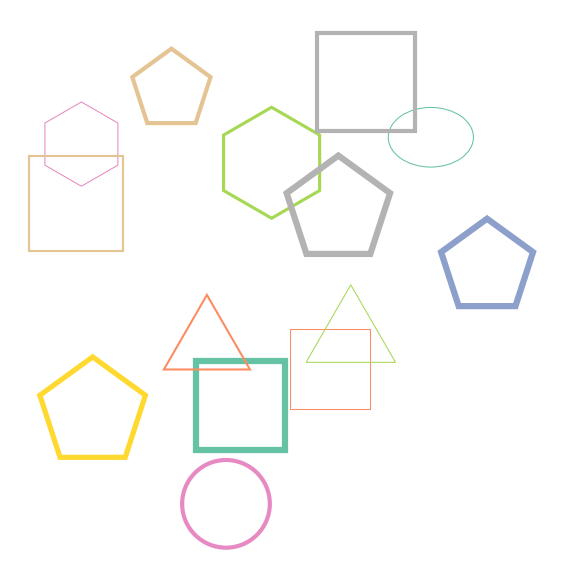[{"shape": "oval", "thickness": 0.5, "radius": 0.37, "center": [0.746, 0.761]}, {"shape": "square", "thickness": 3, "radius": 0.38, "center": [0.417, 0.297]}, {"shape": "triangle", "thickness": 1, "radius": 0.43, "center": [0.358, 0.402]}, {"shape": "square", "thickness": 0.5, "radius": 0.35, "center": [0.571, 0.361]}, {"shape": "pentagon", "thickness": 3, "radius": 0.42, "center": [0.843, 0.537]}, {"shape": "hexagon", "thickness": 0.5, "radius": 0.36, "center": [0.141, 0.75]}, {"shape": "circle", "thickness": 2, "radius": 0.38, "center": [0.391, 0.127]}, {"shape": "triangle", "thickness": 0.5, "radius": 0.45, "center": [0.607, 0.416]}, {"shape": "hexagon", "thickness": 1.5, "radius": 0.48, "center": [0.47, 0.717]}, {"shape": "pentagon", "thickness": 2.5, "radius": 0.48, "center": [0.16, 0.285]}, {"shape": "square", "thickness": 1, "radius": 0.41, "center": [0.132, 0.647]}, {"shape": "pentagon", "thickness": 2, "radius": 0.36, "center": [0.297, 0.844]}, {"shape": "square", "thickness": 2, "radius": 0.42, "center": [0.634, 0.857]}, {"shape": "pentagon", "thickness": 3, "radius": 0.47, "center": [0.586, 0.636]}]